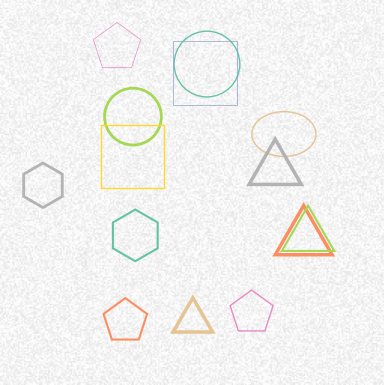[{"shape": "hexagon", "thickness": 1.5, "radius": 0.34, "center": [0.351, 0.389]}, {"shape": "circle", "thickness": 1, "radius": 0.43, "center": [0.538, 0.834]}, {"shape": "triangle", "thickness": 2.5, "radius": 0.43, "center": [0.789, 0.381]}, {"shape": "pentagon", "thickness": 1.5, "radius": 0.3, "center": [0.326, 0.166]}, {"shape": "square", "thickness": 0.5, "radius": 0.41, "center": [0.533, 0.81]}, {"shape": "pentagon", "thickness": 1, "radius": 0.29, "center": [0.654, 0.188]}, {"shape": "pentagon", "thickness": 0.5, "radius": 0.32, "center": [0.304, 0.877]}, {"shape": "triangle", "thickness": 1.5, "radius": 0.39, "center": [0.8, 0.388]}, {"shape": "circle", "thickness": 2, "radius": 0.37, "center": [0.345, 0.697]}, {"shape": "square", "thickness": 1, "radius": 0.41, "center": [0.343, 0.593]}, {"shape": "oval", "thickness": 1, "radius": 0.42, "center": [0.737, 0.652]}, {"shape": "triangle", "thickness": 2.5, "radius": 0.3, "center": [0.501, 0.167]}, {"shape": "hexagon", "thickness": 2, "radius": 0.29, "center": [0.112, 0.519]}, {"shape": "triangle", "thickness": 2.5, "radius": 0.39, "center": [0.715, 0.56]}]